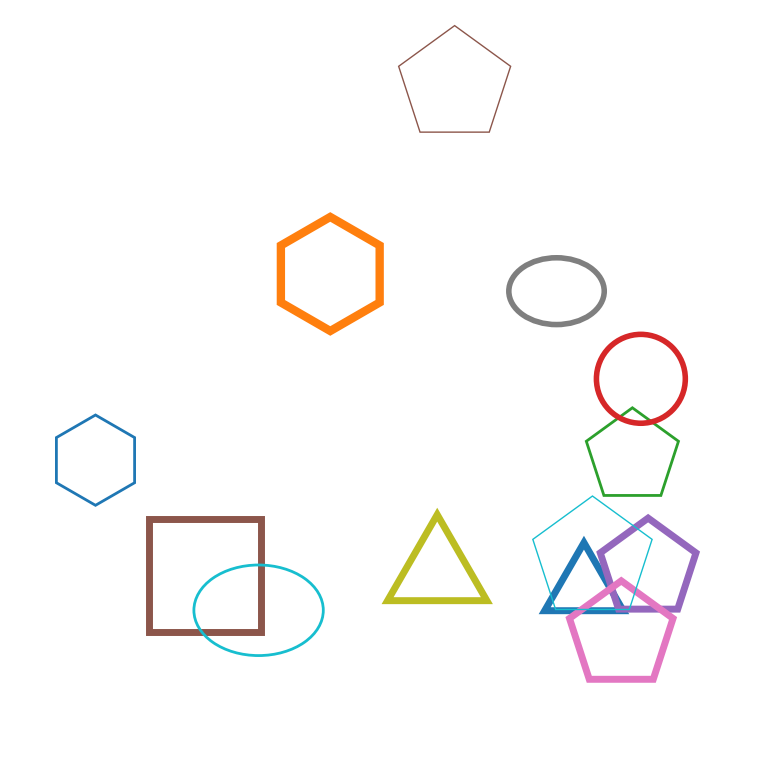[{"shape": "triangle", "thickness": 2.5, "radius": 0.29, "center": [0.758, 0.236]}, {"shape": "hexagon", "thickness": 1, "radius": 0.29, "center": [0.124, 0.402]}, {"shape": "hexagon", "thickness": 3, "radius": 0.37, "center": [0.429, 0.644]}, {"shape": "pentagon", "thickness": 1, "radius": 0.31, "center": [0.821, 0.407]}, {"shape": "circle", "thickness": 2, "radius": 0.29, "center": [0.832, 0.508]}, {"shape": "pentagon", "thickness": 2.5, "radius": 0.33, "center": [0.842, 0.262]}, {"shape": "pentagon", "thickness": 0.5, "radius": 0.38, "center": [0.59, 0.89]}, {"shape": "square", "thickness": 2.5, "radius": 0.37, "center": [0.266, 0.252]}, {"shape": "pentagon", "thickness": 2.5, "radius": 0.35, "center": [0.807, 0.175]}, {"shape": "oval", "thickness": 2, "radius": 0.31, "center": [0.723, 0.622]}, {"shape": "triangle", "thickness": 2.5, "radius": 0.37, "center": [0.568, 0.257]}, {"shape": "oval", "thickness": 1, "radius": 0.42, "center": [0.336, 0.207]}, {"shape": "pentagon", "thickness": 0.5, "radius": 0.41, "center": [0.769, 0.274]}]